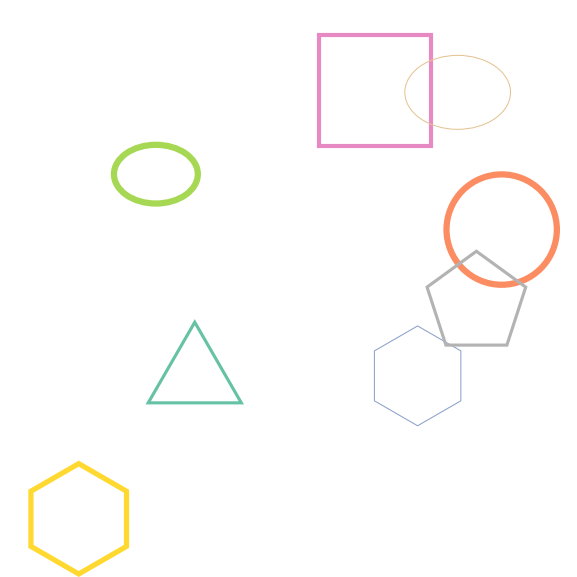[{"shape": "triangle", "thickness": 1.5, "radius": 0.47, "center": [0.337, 0.348]}, {"shape": "circle", "thickness": 3, "radius": 0.48, "center": [0.869, 0.602]}, {"shape": "hexagon", "thickness": 0.5, "radius": 0.43, "center": [0.723, 0.348]}, {"shape": "square", "thickness": 2, "radius": 0.48, "center": [0.65, 0.842]}, {"shape": "oval", "thickness": 3, "radius": 0.36, "center": [0.27, 0.698]}, {"shape": "hexagon", "thickness": 2.5, "radius": 0.48, "center": [0.136, 0.101]}, {"shape": "oval", "thickness": 0.5, "radius": 0.46, "center": [0.793, 0.839]}, {"shape": "pentagon", "thickness": 1.5, "radius": 0.45, "center": [0.825, 0.474]}]